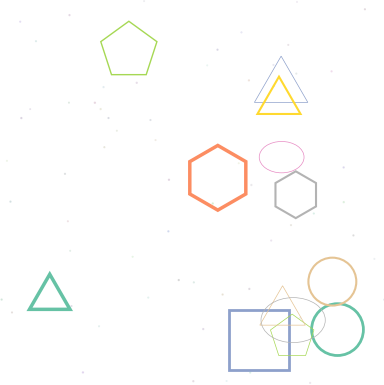[{"shape": "circle", "thickness": 2, "radius": 0.34, "center": [0.877, 0.144]}, {"shape": "triangle", "thickness": 2.5, "radius": 0.3, "center": [0.129, 0.227]}, {"shape": "hexagon", "thickness": 2.5, "radius": 0.42, "center": [0.566, 0.538]}, {"shape": "square", "thickness": 2, "radius": 0.39, "center": [0.672, 0.117]}, {"shape": "triangle", "thickness": 0.5, "radius": 0.4, "center": [0.73, 0.774]}, {"shape": "oval", "thickness": 0.5, "radius": 0.29, "center": [0.732, 0.592]}, {"shape": "pentagon", "thickness": 0.5, "radius": 0.3, "center": [0.759, 0.125]}, {"shape": "pentagon", "thickness": 1, "radius": 0.38, "center": [0.335, 0.868]}, {"shape": "triangle", "thickness": 1.5, "radius": 0.32, "center": [0.725, 0.736]}, {"shape": "triangle", "thickness": 0.5, "radius": 0.34, "center": [0.734, 0.19]}, {"shape": "circle", "thickness": 1.5, "radius": 0.31, "center": [0.863, 0.269]}, {"shape": "hexagon", "thickness": 1.5, "radius": 0.3, "center": [0.768, 0.494]}, {"shape": "oval", "thickness": 0.5, "radius": 0.42, "center": [0.761, 0.169]}]